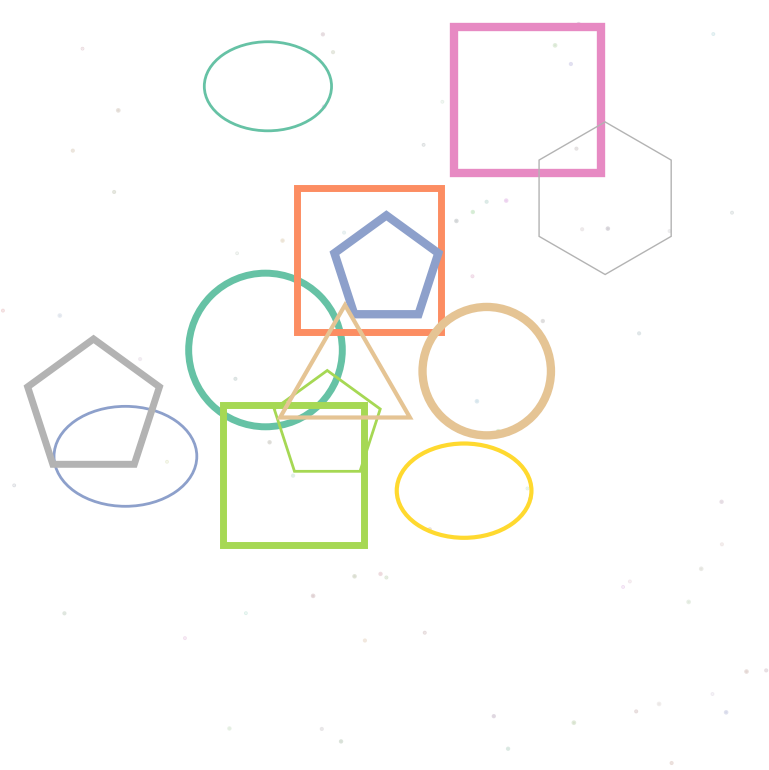[{"shape": "oval", "thickness": 1, "radius": 0.41, "center": [0.348, 0.888]}, {"shape": "circle", "thickness": 2.5, "radius": 0.5, "center": [0.345, 0.545]}, {"shape": "square", "thickness": 2.5, "radius": 0.47, "center": [0.479, 0.662]}, {"shape": "oval", "thickness": 1, "radius": 0.46, "center": [0.163, 0.407]}, {"shape": "pentagon", "thickness": 3, "radius": 0.35, "center": [0.502, 0.649]}, {"shape": "square", "thickness": 3, "radius": 0.48, "center": [0.686, 0.87]}, {"shape": "square", "thickness": 2.5, "radius": 0.46, "center": [0.381, 0.383]}, {"shape": "pentagon", "thickness": 1, "radius": 0.36, "center": [0.425, 0.446]}, {"shape": "oval", "thickness": 1.5, "radius": 0.44, "center": [0.603, 0.363]}, {"shape": "triangle", "thickness": 1.5, "radius": 0.49, "center": [0.448, 0.506]}, {"shape": "circle", "thickness": 3, "radius": 0.42, "center": [0.632, 0.518]}, {"shape": "hexagon", "thickness": 0.5, "radius": 0.5, "center": [0.786, 0.743]}, {"shape": "pentagon", "thickness": 2.5, "radius": 0.45, "center": [0.121, 0.47]}]